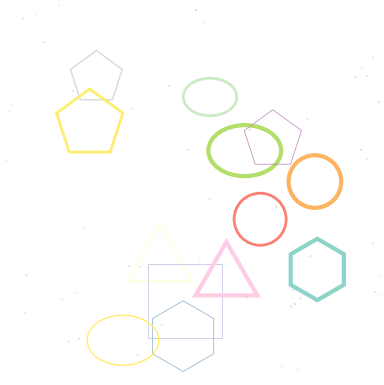[{"shape": "hexagon", "thickness": 3, "radius": 0.4, "center": [0.824, 0.3]}, {"shape": "triangle", "thickness": 0.5, "radius": 0.49, "center": [0.415, 0.319]}, {"shape": "square", "thickness": 0.5, "radius": 0.48, "center": [0.482, 0.217]}, {"shape": "circle", "thickness": 2, "radius": 0.34, "center": [0.676, 0.431]}, {"shape": "hexagon", "thickness": 0.5, "radius": 0.46, "center": [0.476, 0.127]}, {"shape": "circle", "thickness": 3, "radius": 0.34, "center": [0.818, 0.528]}, {"shape": "oval", "thickness": 3, "radius": 0.47, "center": [0.636, 0.609]}, {"shape": "triangle", "thickness": 3, "radius": 0.46, "center": [0.588, 0.279]}, {"shape": "pentagon", "thickness": 1, "radius": 0.35, "center": [0.25, 0.798]}, {"shape": "pentagon", "thickness": 0.5, "radius": 0.39, "center": [0.709, 0.637]}, {"shape": "oval", "thickness": 2, "radius": 0.35, "center": [0.546, 0.748]}, {"shape": "pentagon", "thickness": 2, "radius": 0.45, "center": [0.233, 0.678]}, {"shape": "oval", "thickness": 1, "radius": 0.46, "center": [0.319, 0.116]}]